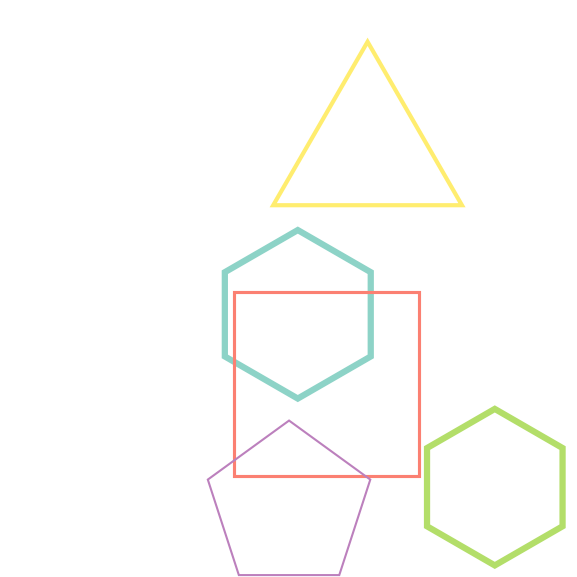[{"shape": "hexagon", "thickness": 3, "radius": 0.73, "center": [0.516, 0.455]}, {"shape": "square", "thickness": 1.5, "radius": 0.8, "center": [0.565, 0.334]}, {"shape": "hexagon", "thickness": 3, "radius": 0.68, "center": [0.857, 0.156]}, {"shape": "pentagon", "thickness": 1, "radius": 0.74, "center": [0.501, 0.123]}, {"shape": "triangle", "thickness": 2, "radius": 0.94, "center": [0.637, 0.738]}]